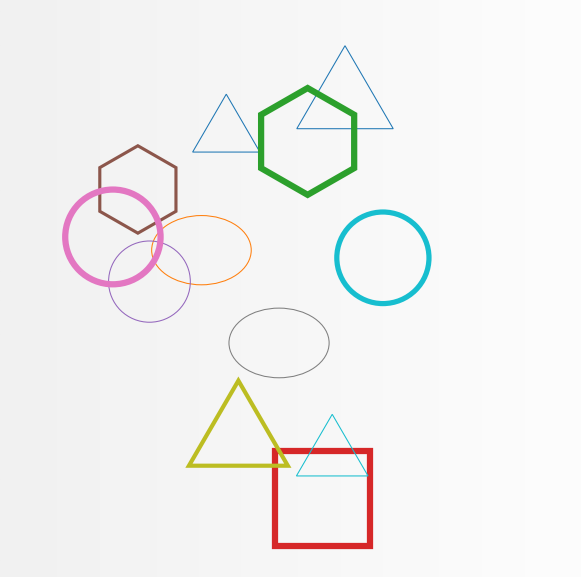[{"shape": "triangle", "thickness": 0.5, "radius": 0.33, "center": [0.389, 0.769]}, {"shape": "triangle", "thickness": 0.5, "radius": 0.48, "center": [0.594, 0.824]}, {"shape": "oval", "thickness": 0.5, "radius": 0.43, "center": [0.347, 0.566]}, {"shape": "hexagon", "thickness": 3, "radius": 0.46, "center": [0.529, 0.754]}, {"shape": "square", "thickness": 3, "radius": 0.41, "center": [0.554, 0.136]}, {"shape": "circle", "thickness": 0.5, "radius": 0.35, "center": [0.257, 0.511]}, {"shape": "hexagon", "thickness": 1.5, "radius": 0.38, "center": [0.237, 0.671]}, {"shape": "circle", "thickness": 3, "radius": 0.41, "center": [0.194, 0.589]}, {"shape": "oval", "thickness": 0.5, "radius": 0.43, "center": [0.48, 0.405]}, {"shape": "triangle", "thickness": 2, "radius": 0.49, "center": [0.41, 0.242]}, {"shape": "triangle", "thickness": 0.5, "radius": 0.36, "center": [0.572, 0.211]}, {"shape": "circle", "thickness": 2.5, "radius": 0.4, "center": [0.659, 0.553]}]